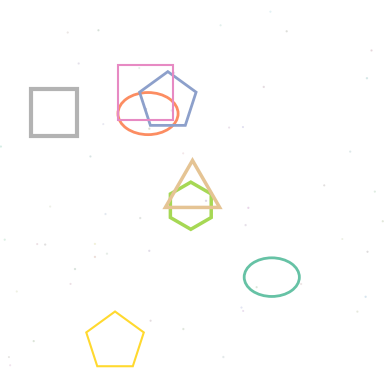[{"shape": "oval", "thickness": 2, "radius": 0.36, "center": [0.706, 0.28]}, {"shape": "oval", "thickness": 2, "radius": 0.39, "center": [0.384, 0.705]}, {"shape": "pentagon", "thickness": 2, "radius": 0.39, "center": [0.436, 0.737]}, {"shape": "square", "thickness": 1.5, "radius": 0.36, "center": [0.379, 0.759]}, {"shape": "hexagon", "thickness": 2.5, "radius": 0.31, "center": [0.496, 0.466]}, {"shape": "pentagon", "thickness": 1.5, "radius": 0.39, "center": [0.299, 0.112]}, {"shape": "triangle", "thickness": 2.5, "radius": 0.41, "center": [0.5, 0.502]}, {"shape": "square", "thickness": 3, "radius": 0.3, "center": [0.14, 0.707]}]